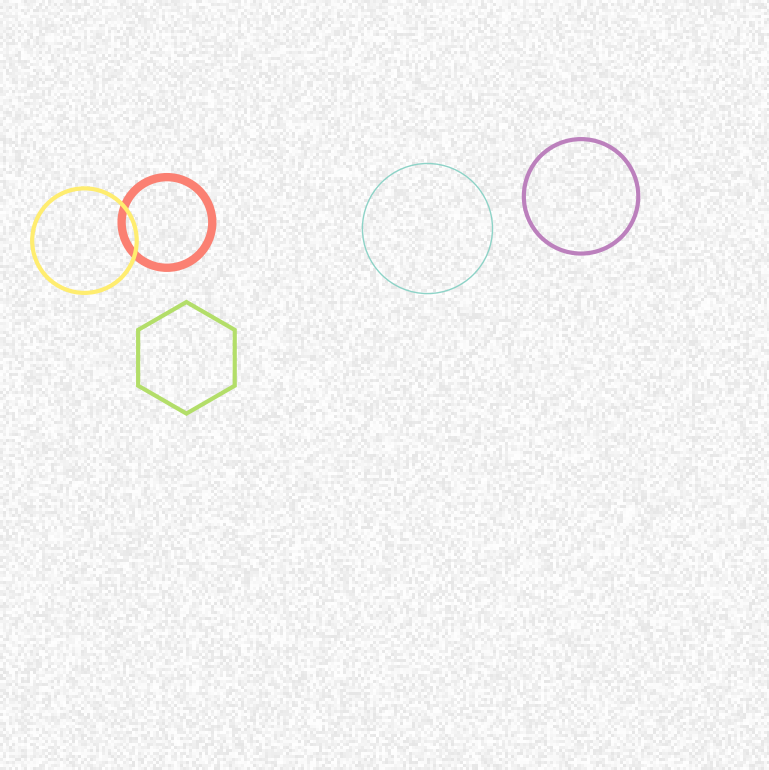[{"shape": "circle", "thickness": 0.5, "radius": 0.42, "center": [0.555, 0.703]}, {"shape": "circle", "thickness": 3, "radius": 0.29, "center": [0.217, 0.711]}, {"shape": "hexagon", "thickness": 1.5, "radius": 0.36, "center": [0.242, 0.535]}, {"shape": "circle", "thickness": 1.5, "radius": 0.37, "center": [0.755, 0.745]}, {"shape": "circle", "thickness": 1.5, "radius": 0.34, "center": [0.11, 0.687]}]